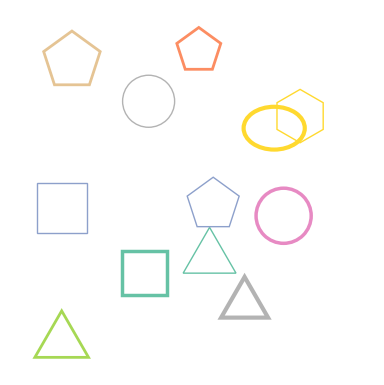[{"shape": "square", "thickness": 2.5, "radius": 0.29, "center": [0.375, 0.291]}, {"shape": "triangle", "thickness": 1, "radius": 0.4, "center": [0.544, 0.33]}, {"shape": "pentagon", "thickness": 2, "radius": 0.3, "center": [0.516, 0.869]}, {"shape": "square", "thickness": 1, "radius": 0.32, "center": [0.162, 0.46]}, {"shape": "pentagon", "thickness": 1, "radius": 0.35, "center": [0.554, 0.469]}, {"shape": "circle", "thickness": 2.5, "radius": 0.36, "center": [0.737, 0.44]}, {"shape": "triangle", "thickness": 2, "radius": 0.4, "center": [0.16, 0.112]}, {"shape": "hexagon", "thickness": 1, "radius": 0.35, "center": [0.779, 0.699]}, {"shape": "oval", "thickness": 3, "radius": 0.4, "center": [0.712, 0.667]}, {"shape": "pentagon", "thickness": 2, "radius": 0.39, "center": [0.187, 0.842]}, {"shape": "triangle", "thickness": 3, "radius": 0.35, "center": [0.635, 0.21]}, {"shape": "circle", "thickness": 1, "radius": 0.34, "center": [0.386, 0.737]}]